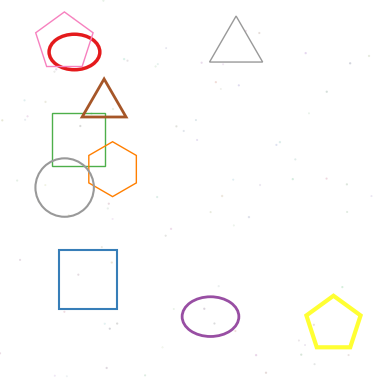[{"shape": "oval", "thickness": 2.5, "radius": 0.33, "center": [0.193, 0.865]}, {"shape": "square", "thickness": 1.5, "radius": 0.38, "center": [0.228, 0.273]}, {"shape": "square", "thickness": 1, "radius": 0.34, "center": [0.204, 0.637]}, {"shape": "oval", "thickness": 2, "radius": 0.37, "center": [0.547, 0.178]}, {"shape": "hexagon", "thickness": 1, "radius": 0.36, "center": [0.292, 0.561]}, {"shape": "pentagon", "thickness": 3, "radius": 0.37, "center": [0.866, 0.158]}, {"shape": "triangle", "thickness": 2, "radius": 0.33, "center": [0.27, 0.729]}, {"shape": "pentagon", "thickness": 1, "radius": 0.39, "center": [0.167, 0.891]}, {"shape": "circle", "thickness": 1.5, "radius": 0.38, "center": [0.168, 0.513]}, {"shape": "triangle", "thickness": 1, "radius": 0.4, "center": [0.613, 0.879]}]